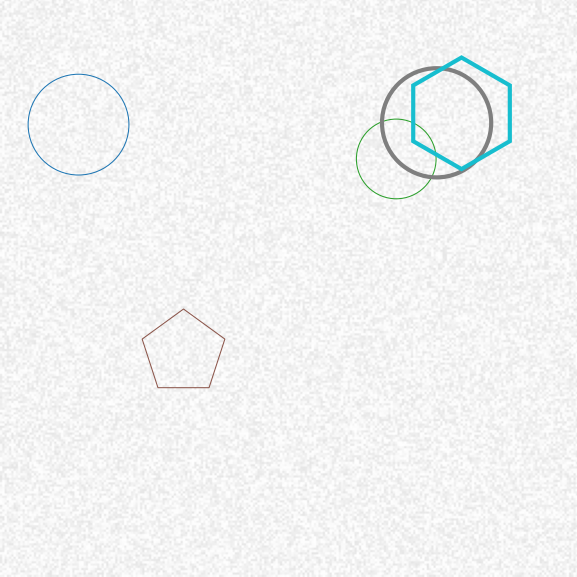[{"shape": "circle", "thickness": 0.5, "radius": 0.44, "center": [0.136, 0.783]}, {"shape": "circle", "thickness": 0.5, "radius": 0.34, "center": [0.686, 0.724]}, {"shape": "pentagon", "thickness": 0.5, "radius": 0.38, "center": [0.318, 0.389]}, {"shape": "circle", "thickness": 2, "radius": 0.47, "center": [0.756, 0.786]}, {"shape": "hexagon", "thickness": 2, "radius": 0.48, "center": [0.799, 0.803]}]